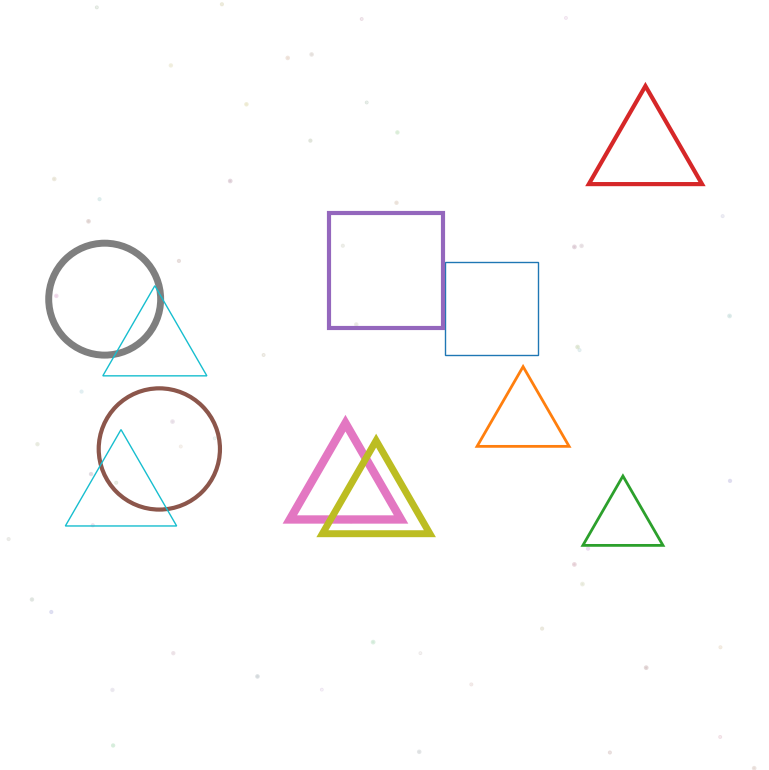[{"shape": "square", "thickness": 0.5, "radius": 0.3, "center": [0.638, 0.599]}, {"shape": "triangle", "thickness": 1, "radius": 0.35, "center": [0.679, 0.455]}, {"shape": "triangle", "thickness": 1, "radius": 0.3, "center": [0.809, 0.322]}, {"shape": "triangle", "thickness": 1.5, "radius": 0.42, "center": [0.838, 0.803]}, {"shape": "square", "thickness": 1.5, "radius": 0.37, "center": [0.501, 0.648]}, {"shape": "circle", "thickness": 1.5, "radius": 0.39, "center": [0.207, 0.417]}, {"shape": "triangle", "thickness": 3, "radius": 0.42, "center": [0.449, 0.367]}, {"shape": "circle", "thickness": 2.5, "radius": 0.36, "center": [0.136, 0.611]}, {"shape": "triangle", "thickness": 2.5, "radius": 0.4, "center": [0.488, 0.347]}, {"shape": "triangle", "thickness": 0.5, "radius": 0.42, "center": [0.157, 0.359]}, {"shape": "triangle", "thickness": 0.5, "radius": 0.39, "center": [0.201, 0.551]}]